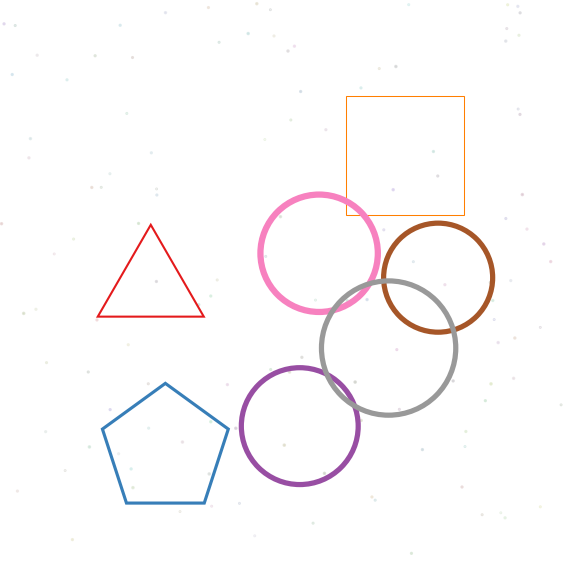[{"shape": "triangle", "thickness": 1, "radius": 0.53, "center": [0.261, 0.504]}, {"shape": "pentagon", "thickness": 1.5, "radius": 0.57, "center": [0.286, 0.221]}, {"shape": "circle", "thickness": 2.5, "radius": 0.51, "center": [0.519, 0.261]}, {"shape": "square", "thickness": 0.5, "radius": 0.51, "center": [0.701, 0.73]}, {"shape": "circle", "thickness": 2.5, "radius": 0.47, "center": [0.759, 0.518]}, {"shape": "circle", "thickness": 3, "radius": 0.51, "center": [0.553, 0.561]}, {"shape": "circle", "thickness": 2.5, "radius": 0.58, "center": [0.673, 0.396]}]